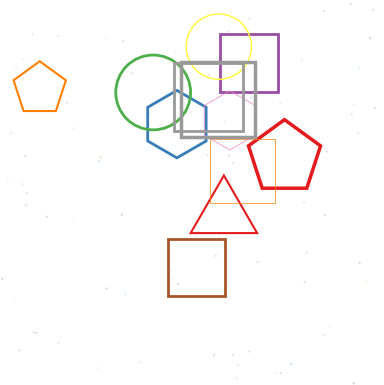[{"shape": "triangle", "thickness": 1.5, "radius": 0.5, "center": [0.582, 0.444]}, {"shape": "pentagon", "thickness": 2.5, "radius": 0.49, "center": [0.739, 0.591]}, {"shape": "hexagon", "thickness": 2, "radius": 0.44, "center": [0.459, 0.678]}, {"shape": "circle", "thickness": 2, "radius": 0.49, "center": [0.398, 0.76]}, {"shape": "square", "thickness": 2, "radius": 0.38, "center": [0.647, 0.837]}, {"shape": "pentagon", "thickness": 1.5, "radius": 0.36, "center": [0.103, 0.769]}, {"shape": "square", "thickness": 0.5, "radius": 0.42, "center": [0.63, 0.555]}, {"shape": "circle", "thickness": 1, "radius": 0.42, "center": [0.568, 0.879]}, {"shape": "square", "thickness": 2, "radius": 0.37, "center": [0.51, 0.306]}, {"shape": "hexagon", "thickness": 0.5, "radius": 0.38, "center": [0.597, 0.687]}, {"shape": "square", "thickness": 2.5, "radius": 0.48, "center": [0.567, 0.741]}, {"shape": "square", "thickness": 2, "radius": 0.44, "center": [0.542, 0.748]}]